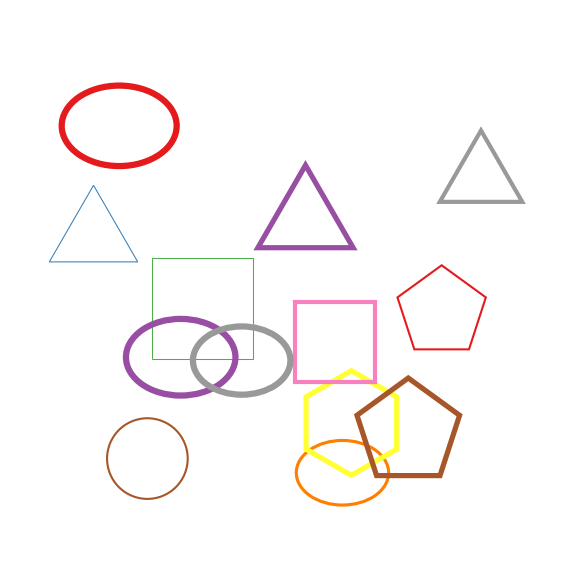[{"shape": "oval", "thickness": 3, "radius": 0.5, "center": [0.206, 0.781]}, {"shape": "pentagon", "thickness": 1, "radius": 0.4, "center": [0.765, 0.459]}, {"shape": "triangle", "thickness": 0.5, "radius": 0.44, "center": [0.162, 0.59]}, {"shape": "square", "thickness": 0.5, "radius": 0.44, "center": [0.35, 0.465]}, {"shape": "oval", "thickness": 3, "radius": 0.47, "center": [0.313, 0.381]}, {"shape": "triangle", "thickness": 2.5, "radius": 0.48, "center": [0.529, 0.618]}, {"shape": "oval", "thickness": 1.5, "radius": 0.4, "center": [0.593, 0.181]}, {"shape": "hexagon", "thickness": 2.5, "radius": 0.45, "center": [0.608, 0.267]}, {"shape": "pentagon", "thickness": 2.5, "radius": 0.47, "center": [0.707, 0.251]}, {"shape": "circle", "thickness": 1, "radius": 0.35, "center": [0.255, 0.205]}, {"shape": "square", "thickness": 2, "radius": 0.35, "center": [0.58, 0.407]}, {"shape": "triangle", "thickness": 2, "radius": 0.41, "center": [0.833, 0.691]}, {"shape": "oval", "thickness": 3, "radius": 0.42, "center": [0.418, 0.375]}]